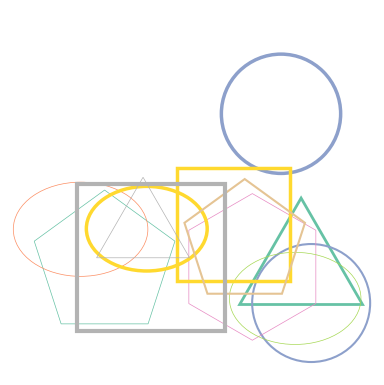[{"shape": "triangle", "thickness": 2, "radius": 0.92, "center": [0.782, 0.301]}, {"shape": "pentagon", "thickness": 0.5, "radius": 0.96, "center": [0.272, 0.314]}, {"shape": "oval", "thickness": 0.5, "radius": 0.87, "center": [0.209, 0.405]}, {"shape": "circle", "thickness": 2.5, "radius": 0.77, "center": [0.73, 0.705]}, {"shape": "circle", "thickness": 1.5, "radius": 0.77, "center": [0.808, 0.213]}, {"shape": "hexagon", "thickness": 0.5, "radius": 0.95, "center": [0.655, 0.307]}, {"shape": "oval", "thickness": 0.5, "radius": 0.85, "center": [0.767, 0.225]}, {"shape": "oval", "thickness": 2.5, "radius": 0.78, "center": [0.381, 0.406]}, {"shape": "square", "thickness": 2.5, "radius": 0.74, "center": [0.607, 0.417]}, {"shape": "pentagon", "thickness": 1.5, "radius": 0.82, "center": [0.636, 0.37]}, {"shape": "triangle", "thickness": 0.5, "radius": 0.7, "center": [0.372, 0.4]}, {"shape": "square", "thickness": 3, "radius": 0.96, "center": [0.392, 0.332]}]